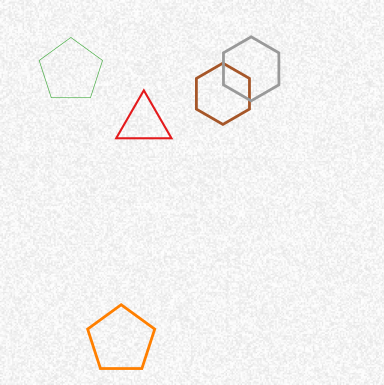[{"shape": "triangle", "thickness": 1.5, "radius": 0.41, "center": [0.374, 0.682]}, {"shape": "pentagon", "thickness": 0.5, "radius": 0.43, "center": [0.184, 0.816]}, {"shape": "pentagon", "thickness": 2, "radius": 0.46, "center": [0.315, 0.117]}, {"shape": "hexagon", "thickness": 2, "radius": 0.4, "center": [0.579, 0.756]}, {"shape": "hexagon", "thickness": 2, "radius": 0.42, "center": [0.652, 0.821]}]